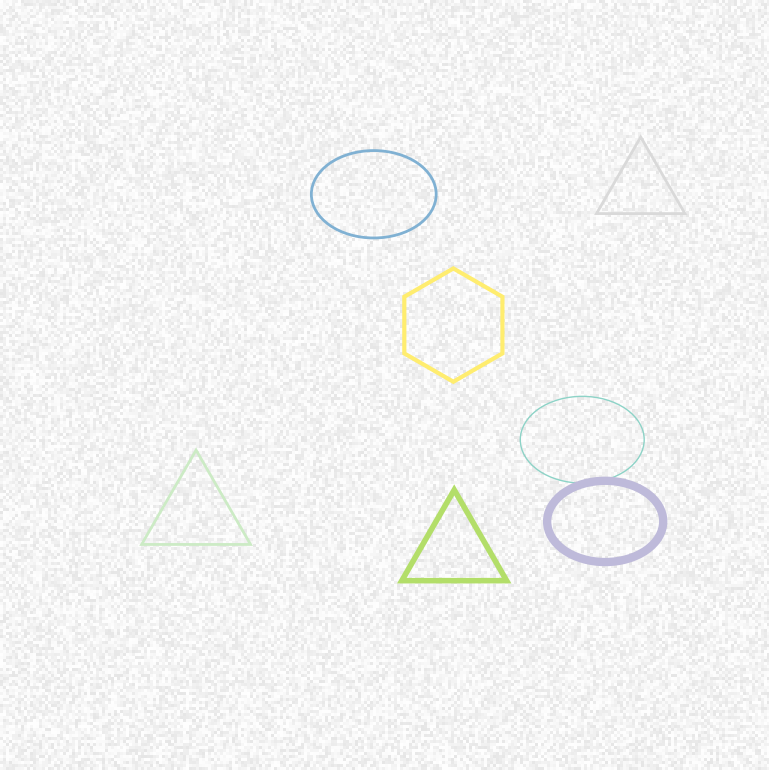[{"shape": "oval", "thickness": 0.5, "radius": 0.4, "center": [0.756, 0.429]}, {"shape": "oval", "thickness": 3, "radius": 0.38, "center": [0.786, 0.323]}, {"shape": "oval", "thickness": 1, "radius": 0.41, "center": [0.485, 0.748]}, {"shape": "triangle", "thickness": 2, "radius": 0.39, "center": [0.59, 0.285]}, {"shape": "triangle", "thickness": 1, "radius": 0.33, "center": [0.832, 0.756]}, {"shape": "triangle", "thickness": 1, "radius": 0.41, "center": [0.255, 0.334]}, {"shape": "hexagon", "thickness": 1.5, "radius": 0.37, "center": [0.589, 0.578]}]